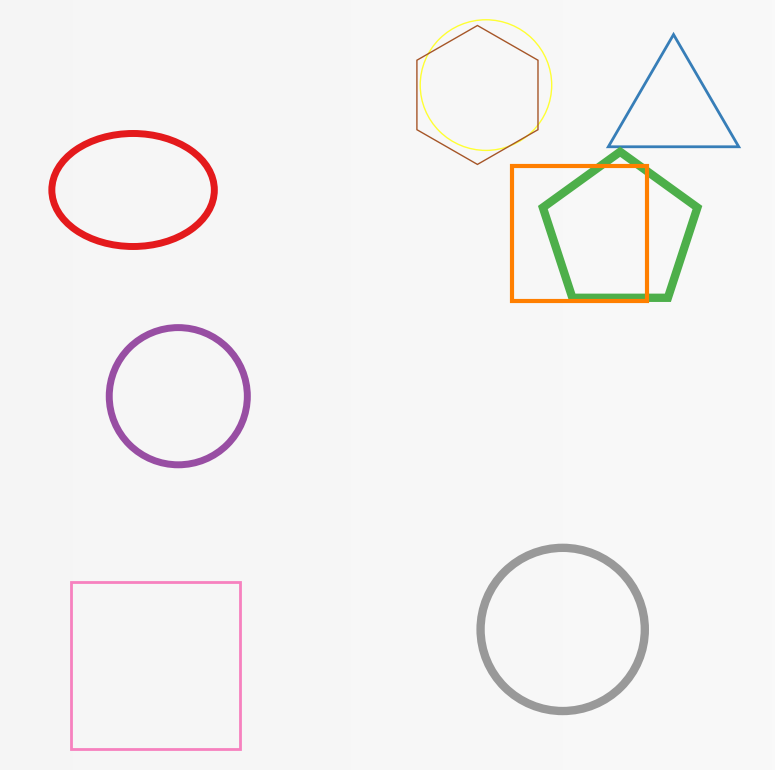[{"shape": "oval", "thickness": 2.5, "radius": 0.52, "center": [0.172, 0.753]}, {"shape": "triangle", "thickness": 1, "radius": 0.49, "center": [0.869, 0.858]}, {"shape": "pentagon", "thickness": 3, "radius": 0.52, "center": [0.8, 0.698]}, {"shape": "circle", "thickness": 2.5, "radius": 0.45, "center": [0.23, 0.485]}, {"shape": "square", "thickness": 1.5, "radius": 0.44, "center": [0.748, 0.697]}, {"shape": "circle", "thickness": 0.5, "radius": 0.42, "center": [0.627, 0.889]}, {"shape": "hexagon", "thickness": 0.5, "radius": 0.45, "center": [0.616, 0.877]}, {"shape": "square", "thickness": 1, "radius": 0.54, "center": [0.201, 0.135]}, {"shape": "circle", "thickness": 3, "radius": 0.53, "center": [0.726, 0.183]}]